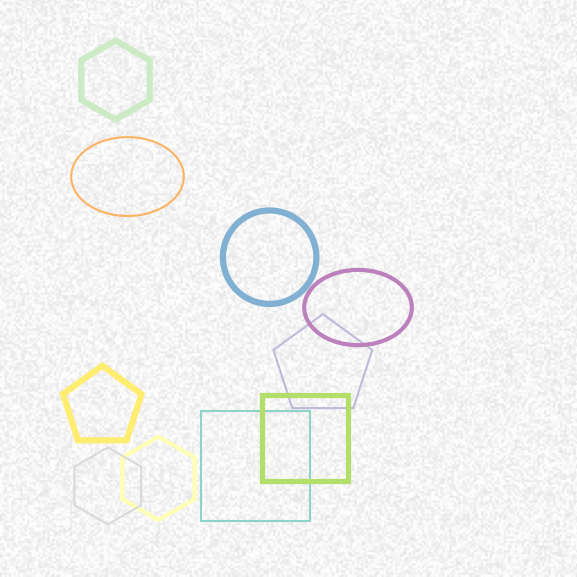[{"shape": "square", "thickness": 1, "radius": 0.47, "center": [0.442, 0.192]}, {"shape": "hexagon", "thickness": 2, "radius": 0.36, "center": [0.274, 0.171]}, {"shape": "pentagon", "thickness": 1, "radius": 0.45, "center": [0.559, 0.365]}, {"shape": "circle", "thickness": 3, "radius": 0.4, "center": [0.467, 0.554]}, {"shape": "oval", "thickness": 1, "radius": 0.49, "center": [0.221, 0.693]}, {"shape": "square", "thickness": 2.5, "radius": 0.37, "center": [0.528, 0.241]}, {"shape": "hexagon", "thickness": 1, "radius": 0.33, "center": [0.187, 0.158]}, {"shape": "oval", "thickness": 2, "radius": 0.47, "center": [0.62, 0.467]}, {"shape": "hexagon", "thickness": 3, "radius": 0.34, "center": [0.2, 0.86]}, {"shape": "pentagon", "thickness": 3, "radius": 0.36, "center": [0.177, 0.294]}]